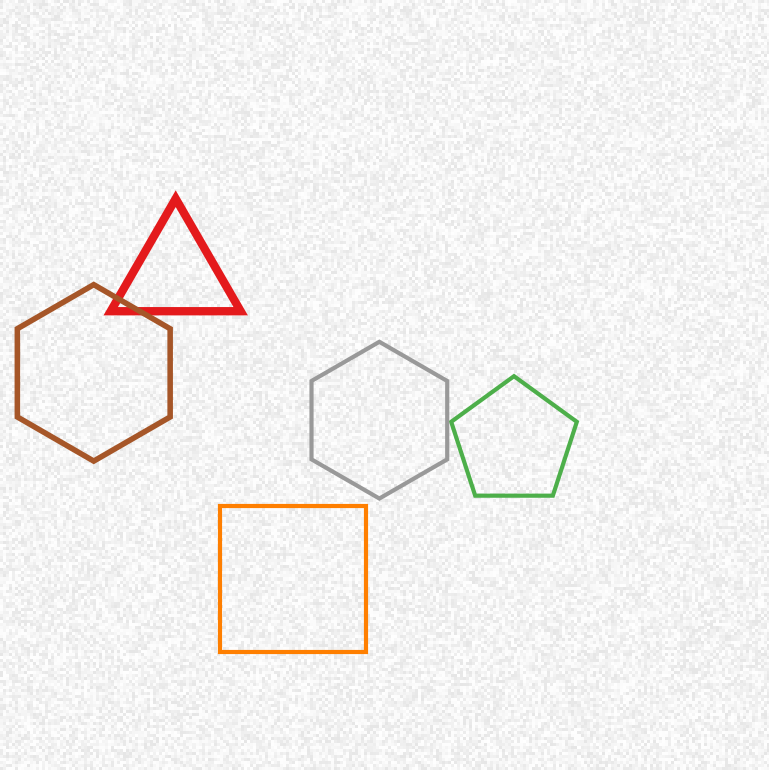[{"shape": "triangle", "thickness": 3, "radius": 0.49, "center": [0.228, 0.645]}, {"shape": "pentagon", "thickness": 1.5, "radius": 0.43, "center": [0.668, 0.426]}, {"shape": "square", "thickness": 1.5, "radius": 0.48, "center": [0.381, 0.248]}, {"shape": "hexagon", "thickness": 2, "radius": 0.57, "center": [0.122, 0.516]}, {"shape": "hexagon", "thickness": 1.5, "radius": 0.51, "center": [0.493, 0.454]}]